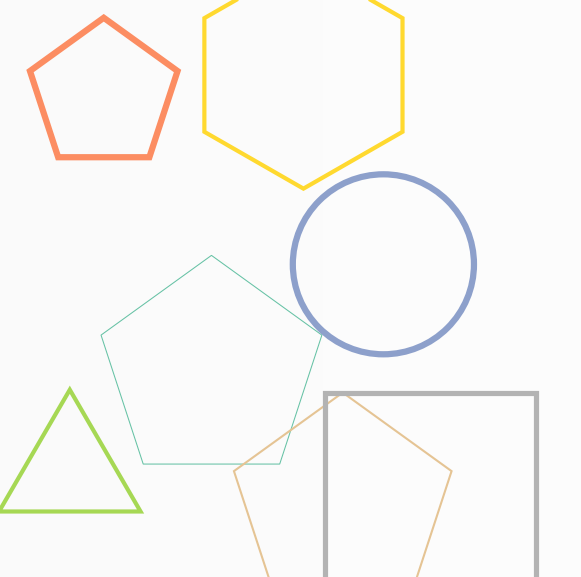[{"shape": "pentagon", "thickness": 0.5, "radius": 1.0, "center": [0.364, 0.357]}, {"shape": "pentagon", "thickness": 3, "radius": 0.67, "center": [0.179, 0.835]}, {"shape": "circle", "thickness": 3, "radius": 0.78, "center": [0.66, 0.541]}, {"shape": "triangle", "thickness": 2, "radius": 0.7, "center": [0.12, 0.184]}, {"shape": "hexagon", "thickness": 2, "radius": 0.98, "center": [0.522, 0.869]}, {"shape": "pentagon", "thickness": 1, "radius": 0.98, "center": [0.59, 0.122]}, {"shape": "square", "thickness": 2.5, "radius": 0.91, "center": [0.741, 0.138]}]